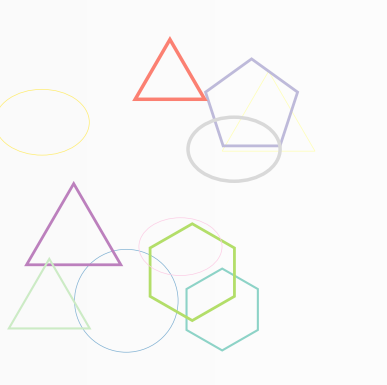[{"shape": "hexagon", "thickness": 1.5, "radius": 0.53, "center": [0.573, 0.196]}, {"shape": "triangle", "thickness": 0.5, "radius": 0.69, "center": [0.693, 0.677]}, {"shape": "pentagon", "thickness": 2, "radius": 0.62, "center": [0.649, 0.722]}, {"shape": "triangle", "thickness": 2.5, "radius": 0.52, "center": [0.439, 0.794]}, {"shape": "circle", "thickness": 0.5, "radius": 0.67, "center": [0.326, 0.219]}, {"shape": "hexagon", "thickness": 2, "radius": 0.63, "center": [0.496, 0.293]}, {"shape": "oval", "thickness": 0.5, "radius": 0.54, "center": [0.466, 0.359]}, {"shape": "oval", "thickness": 2.5, "radius": 0.59, "center": [0.604, 0.612]}, {"shape": "triangle", "thickness": 2, "radius": 0.7, "center": [0.19, 0.382]}, {"shape": "triangle", "thickness": 1.5, "radius": 0.6, "center": [0.127, 0.207]}, {"shape": "oval", "thickness": 0.5, "radius": 0.61, "center": [0.108, 0.683]}]